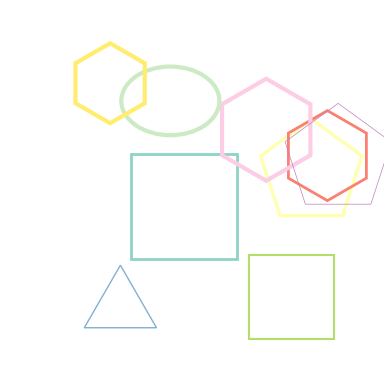[{"shape": "square", "thickness": 2, "radius": 0.69, "center": [0.478, 0.464]}, {"shape": "pentagon", "thickness": 2.5, "radius": 0.69, "center": [0.809, 0.552]}, {"shape": "hexagon", "thickness": 2, "radius": 0.58, "center": [0.85, 0.596]}, {"shape": "triangle", "thickness": 1, "radius": 0.54, "center": [0.313, 0.203]}, {"shape": "square", "thickness": 1.5, "radius": 0.55, "center": [0.757, 0.228]}, {"shape": "hexagon", "thickness": 3, "radius": 0.66, "center": [0.692, 0.663]}, {"shape": "pentagon", "thickness": 0.5, "radius": 0.72, "center": [0.878, 0.587]}, {"shape": "oval", "thickness": 3, "radius": 0.64, "center": [0.442, 0.738]}, {"shape": "hexagon", "thickness": 3, "radius": 0.52, "center": [0.286, 0.784]}]